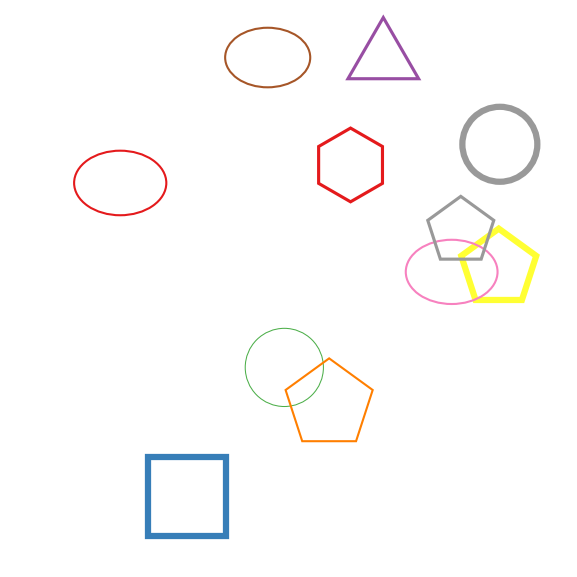[{"shape": "hexagon", "thickness": 1.5, "radius": 0.32, "center": [0.607, 0.714]}, {"shape": "oval", "thickness": 1, "radius": 0.4, "center": [0.208, 0.682]}, {"shape": "square", "thickness": 3, "radius": 0.34, "center": [0.324, 0.139]}, {"shape": "circle", "thickness": 0.5, "radius": 0.34, "center": [0.492, 0.363]}, {"shape": "triangle", "thickness": 1.5, "radius": 0.35, "center": [0.664, 0.898]}, {"shape": "pentagon", "thickness": 1, "radius": 0.4, "center": [0.57, 0.299]}, {"shape": "pentagon", "thickness": 3, "radius": 0.34, "center": [0.864, 0.535]}, {"shape": "oval", "thickness": 1, "radius": 0.37, "center": [0.464, 0.9]}, {"shape": "oval", "thickness": 1, "radius": 0.4, "center": [0.782, 0.528]}, {"shape": "circle", "thickness": 3, "radius": 0.32, "center": [0.866, 0.749]}, {"shape": "pentagon", "thickness": 1.5, "radius": 0.3, "center": [0.798, 0.599]}]